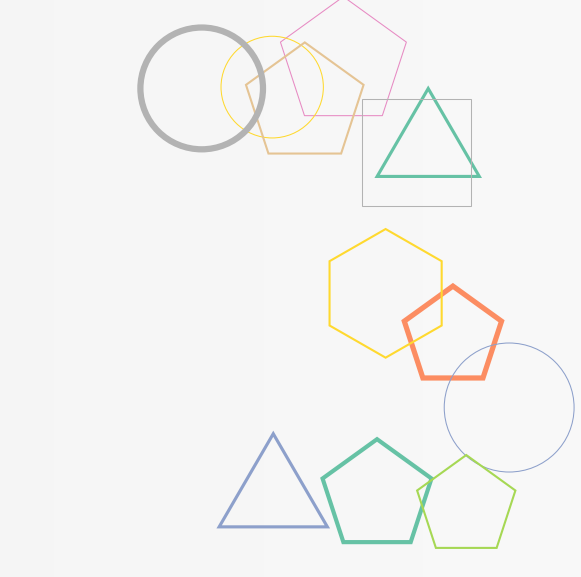[{"shape": "pentagon", "thickness": 2, "radius": 0.49, "center": [0.649, 0.14]}, {"shape": "triangle", "thickness": 1.5, "radius": 0.51, "center": [0.737, 0.744]}, {"shape": "pentagon", "thickness": 2.5, "radius": 0.44, "center": [0.779, 0.416]}, {"shape": "triangle", "thickness": 1.5, "radius": 0.54, "center": [0.47, 0.141]}, {"shape": "circle", "thickness": 0.5, "radius": 0.56, "center": [0.876, 0.293]}, {"shape": "pentagon", "thickness": 0.5, "radius": 0.57, "center": [0.591, 0.891]}, {"shape": "pentagon", "thickness": 1, "radius": 0.44, "center": [0.802, 0.122]}, {"shape": "circle", "thickness": 0.5, "radius": 0.44, "center": [0.468, 0.848]}, {"shape": "hexagon", "thickness": 1, "radius": 0.56, "center": [0.663, 0.491]}, {"shape": "pentagon", "thickness": 1, "radius": 0.53, "center": [0.524, 0.819]}, {"shape": "circle", "thickness": 3, "radius": 0.53, "center": [0.347, 0.846]}, {"shape": "square", "thickness": 0.5, "radius": 0.47, "center": [0.716, 0.735]}]